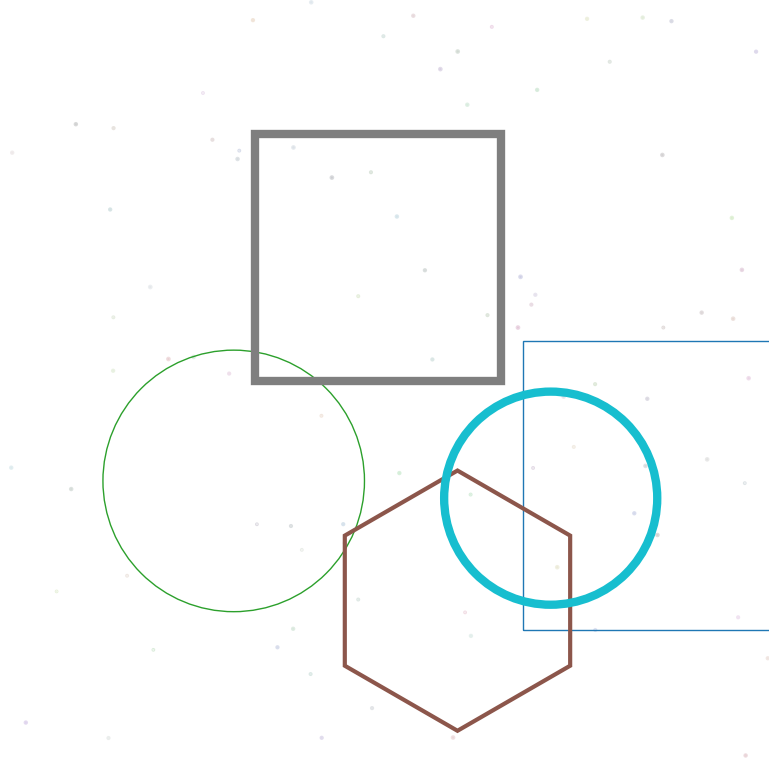[{"shape": "square", "thickness": 0.5, "radius": 0.94, "center": [0.867, 0.37]}, {"shape": "circle", "thickness": 0.5, "radius": 0.85, "center": [0.304, 0.375]}, {"shape": "hexagon", "thickness": 1.5, "radius": 0.84, "center": [0.594, 0.22]}, {"shape": "square", "thickness": 3, "radius": 0.8, "center": [0.491, 0.666]}, {"shape": "circle", "thickness": 3, "radius": 0.69, "center": [0.715, 0.353]}]